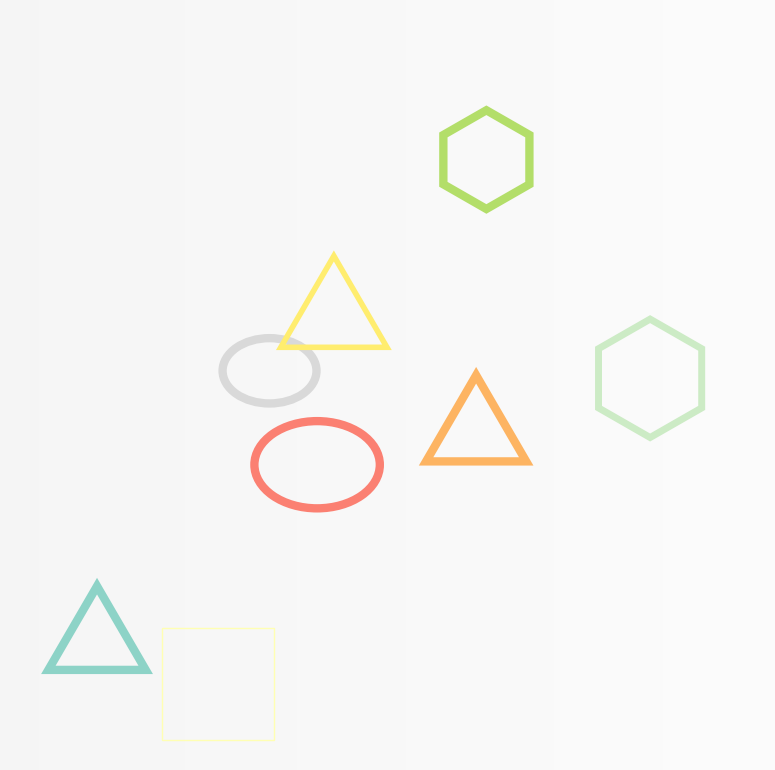[{"shape": "triangle", "thickness": 3, "radius": 0.36, "center": [0.125, 0.166]}, {"shape": "square", "thickness": 0.5, "radius": 0.36, "center": [0.281, 0.112]}, {"shape": "oval", "thickness": 3, "radius": 0.4, "center": [0.409, 0.396]}, {"shape": "triangle", "thickness": 3, "radius": 0.37, "center": [0.614, 0.438]}, {"shape": "hexagon", "thickness": 3, "radius": 0.32, "center": [0.628, 0.793]}, {"shape": "oval", "thickness": 3, "radius": 0.3, "center": [0.348, 0.518]}, {"shape": "hexagon", "thickness": 2.5, "radius": 0.38, "center": [0.839, 0.509]}, {"shape": "triangle", "thickness": 2, "radius": 0.4, "center": [0.431, 0.588]}]